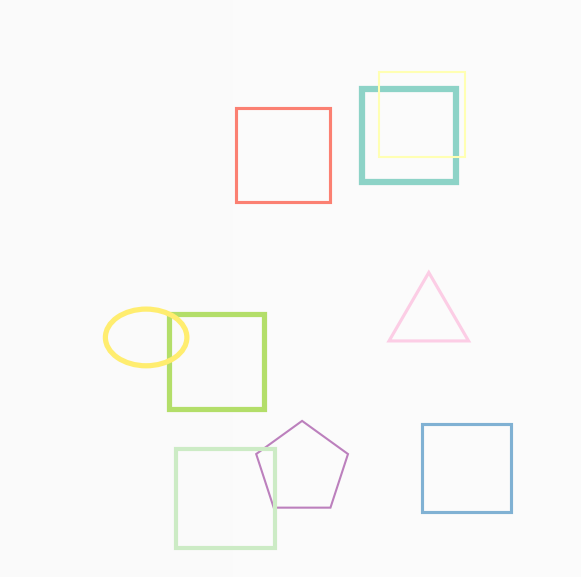[{"shape": "square", "thickness": 3, "radius": 0.4, "center": [0.703, 0.764]}, {"shape": "square", "thickness": 1, "radius": 0.37, "center": [0.725, 0.801]}, {"shape": "square", "thickness": 1.5, "radius": 0.4, "center": [0.486, 0.73]}, {"shape": "square", "thickness": 1.5, "radius": 0.38, "center": [0.802, 0.189]}, {"shape": "square", "thickness": 2.5, "radius": 0.41, "center": [0.372, 0.373]}, {"shape": "triangle", "thickness": 1.5, "radius": 0.39, "center": [0.738, 0.448]}, {"shape": "pentagon", "thickness": 1, "radius": 0.42, "center": [0.52, 0.187]}, {"shape": "square", "thickness": 2, "radius": 0.43, "center": [0.389, 0.136]}, {"shape": "oval", "thickness": 2.5, "radius": 0.35, "center": [0.251, 0.415]}]